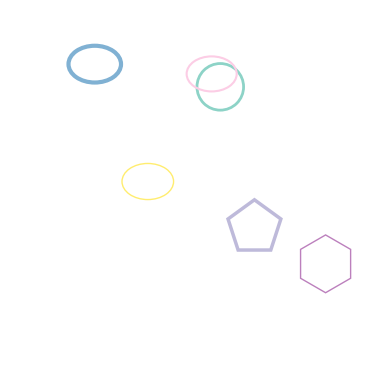[{"shape": "circle", "thickness": 2, "radius": 0.3, "center": [0.572, 0.774]}, {"shape": "pentagon", "thickness": 2.5, "radius": 0.36, "center": [0.661, 0.409]}, {"shape": "oval", "thickness": 3, "radius": 0.34, "center": [0.246, 0.833]}, {"shape": "oval", "thickness": 1.5, "radius": 0.33, "center": [0.55, 0.808]}, {"shape": "hexagon", "thickness": 1, "radius": 0.38, "center": [0.846, 0.315]}, {"shape": "oval", "thickness": 1, "radius": 0.33, "center": [0.384, 0.529]}]